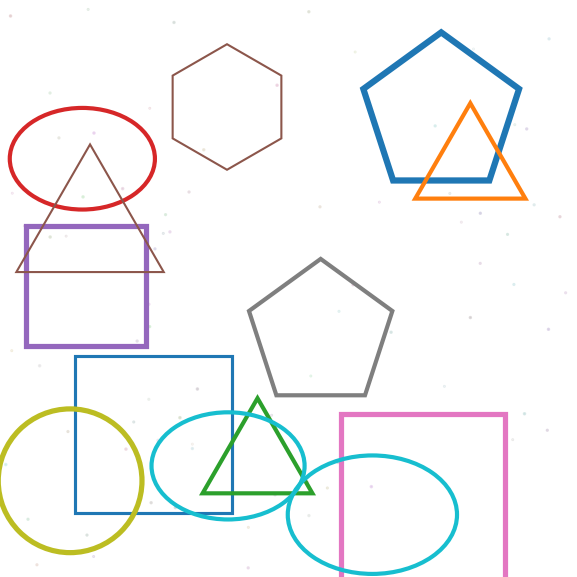[{"shape": "pentagon", "thickness": 3, "radius": 0.71, "center": [0.764, 0.801]}, {"shape": "square", "thickness": 1.5, "radius": 0.68, "center": [0.265, 0.246]}, {"shape": "triangle", "thickness": 2, "radius": 0.55, "center": [0.814, 0.71]}, {"shape": "triangle", "thickness": 2, "radius": 0.55, "center": [0.446, 0.2]}, {"shape": "oval", "thickness": 2, "radius": 0.63, "center": [0.143, 0.724]}, {"shape": "square", "thickness": 2.5, "radius": 0.52, "center": [0.149, 0.504]}, {"shape": "triangle", "thickness": 1, "radius": 0.74, "center": [0.156, 0.602]}, {"shape": "hexagon", "thickness": 1, "radius": 0.54, "center": [0.393, 0.814]}, {"shape": "square", "thickness": 2.5, "radius": 0.71, "center": [0.732, 0.139]}, {"shape": "pentagon", "thickness": 2, "radius": 0.65, "center": [0.555, 0.42]}, {"shape": "circle", "thickness": 2.5, "radius": 0.62, "center": [0.121, 0.167]}, {"shape": "oval", "thickness": 2, "radius": 0.66, "center": [0.395, 0.192]}, {"shape": "oval", "thickness": 2, "radius": 0.73, "center": [0.645, 0.108]}]